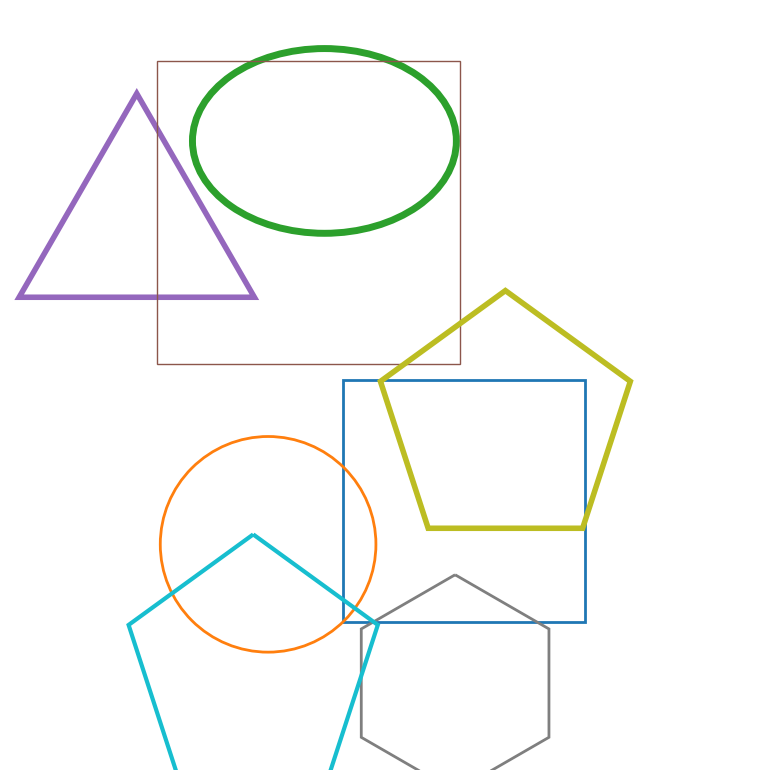[{"shape": "square", "thickness": 1, "radius": 0.79, "center": [0.603, 0.349]}, {"shape": "circle", "thickness": 1, "radius": 0.7, "center": [0.348, 0.293]}, {"shape": "oval", "thickness": 2.5, "radius": 0.86, "center": [0.421, 0.817]}, {"shape": "triangle", "thickness": 2, "radius": 0.88, "center": [0.178, 0.702]}, {"shape": "square", "thickness": 0.5, "radius": 0.98, "center": [0.4, 0.724]}, {"shape": "hexagon", "thickness": 1, "radius": 0.7, "center": [0.591, 0.113]}, {"shape": "pentagon", "thickness": 2, "radius": 0.85, "center": [0.656, 0.452]}, {"shape": "pentagon", "thickness": 1.5, "radius": 0.85, "center": [0.329, 0.136]}]